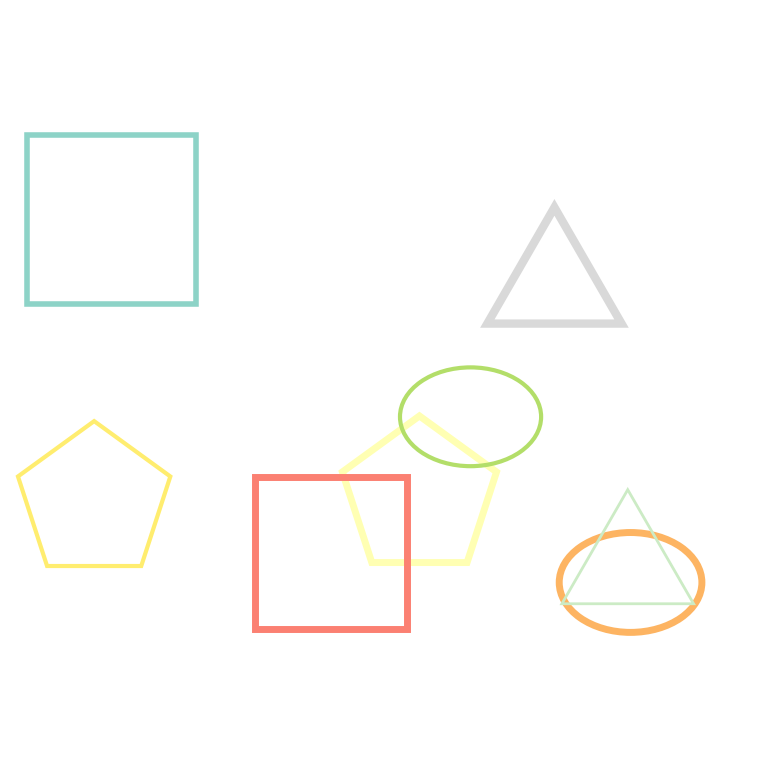[{"shape": "square", "thickness": 2, "radius": 0.55, "center": [0.144, 0.715]}, {"shape": "pentagon", "thickness": 2.5, "radius": 0.53, "center": [0.545, 0.355]}, {"shape": "square", "thickness": 2.5, "radius": 0.49, "center": [0.43, 0.282]}, {"shape": "oval", "thickness": 2.5, "radius": 0.46, "center": [0.819, 0.244]}, {"shape": "oval", "thickness": 1.5, "radius": 0.46, "center": [0.611, 0.459]}, {"shape": "triangle", "thickness": 3, "radius": 0.5, "center": [0.72, 0.63]}, {"shape": "triangle", "thickness": 1, "radius": 0.49, "center": [0.815, 0.265]}, {"shape": "pentagon", "thickness": 1.5, "radius": 0.52, "center": [0.122, 0.349]}]